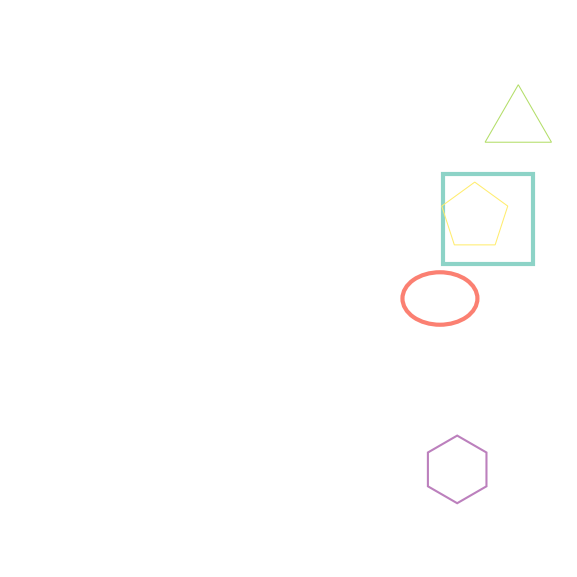[{"shape": "square", "thickness": 2, "radius": 0.39, "center": [0.845, 0.62]}, {"shape": "oval", "thickness": 2, "radius": 0.32, "center": [0.762, 0.482]}, {"shape": "triangle", "thickness": 0.5, "radius": 0.33, "center": [0.897, 0.786]}, {"shape": "hexagon", "thickness": 1, "radius": 0.29, "center": [0.792, 0.186]}, {"shape": "pentagon", "thickness": 0.5, "radius": 0.3, "center": [0.822, 0.624]}]